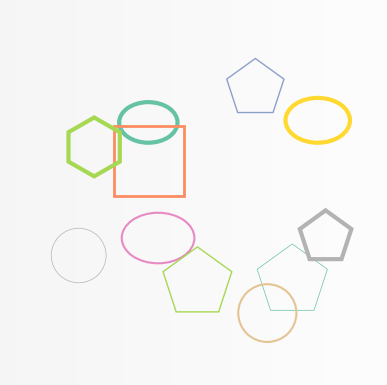[{"shape": "pentagon", "thickness": 0.5, "radius": 0.48, "center": [0.754, 0.271]}, {"shape": "oval", "thickness": 3, "radius": 0.38, "center": [0.383, 0.682]}, {"shape": "square", "thickness": 2, "radius": 0.45, "center": [0.384, 0.582]}, {"shape": "pentagon", "thickness": 1, "radius": 0.39, "center": [0.659, 0.771]}, {"shape": "oval", "thickness": 1.5, "radius": 0.47, "center": [0.408, 0.382]}, {"shape": "hexagon", "thickness": 3, "radius": 0.38, "center": [0.243, 0.618]}, {"shape": "pentagon", "thickness": 1, "radius": 0.47, "center": [0.509, 0.265]}, {"shape": "oval", "thickness": 3, "radius": 0.42, "center": [0.82, 0.688]}, {"shape": "circle", "thickness": 1.5, "radius": 0.38, "center": [0.69, 0.187]}, {"shape": "pentagon", "thickness": 3, "radius": 0.35, "center": [0.84, 0.384]}, {"shape": "circle", "thickness": 0.5, "radius": 0.35, "center": [0.203, 0.336]}]